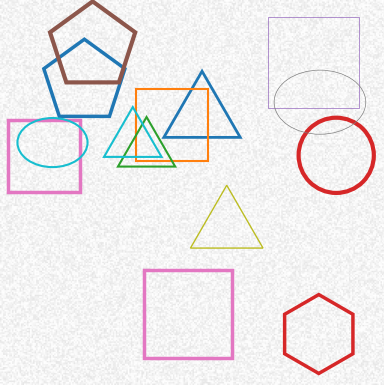[{"shape": "triangle", "thickness": 2, "radius": 0.57, "center": [0.525, 0.7]}, {"shape": "pentagon", "thickness": 2.5, "radius": 0.55, "center": [0.219, 0.787]}, {"shape": "square", "thickness": 1.5, "radius": 0.47, "center": [0.447, 0.675]}, {"shape": "triangle", "thickness": 1.5, "radius": 0.43, "center": [0.381, 0.61]}, {"shape": "hexagon", "thickness": 2.5, "radius": 0.51, "center": [0.828, 0.132]}, {"shape": "circle", "thickness": 3, "radius": 0.49, "center": [0.873, 0.597]}, {"shape": "square", "thickness": 0.5, "radius": 0.59, "center": [0.813, 0.837]}, {"shape": "pentagon", "thickness": 3, "radius": 0.58, "center": [0.241, 0.88]}, {"shape": "square", "thickness": 2.5, "radius": 0.57, "center": [0.488, 0.185]}, {"shape": "square", "thickness": 2.5, "radius": 0.46, "center": [0.114, 0.594]}, {"shape": "oval", "thickness": 0.5, "radius": 0.59, "center": [0.831, 0.735]}, {"shape": "triangle", "thickness": 1, "radius": 0.54, "center": [0.589, 0.41]}, {"shape": "triangle", "thickness": 1.5, "radius": 0.43, "center": [0.345, 0.636]}, {"shape": "oval", "thickness": 1.5, "radius": 0.46, "center": [0.136, 0.63]}]